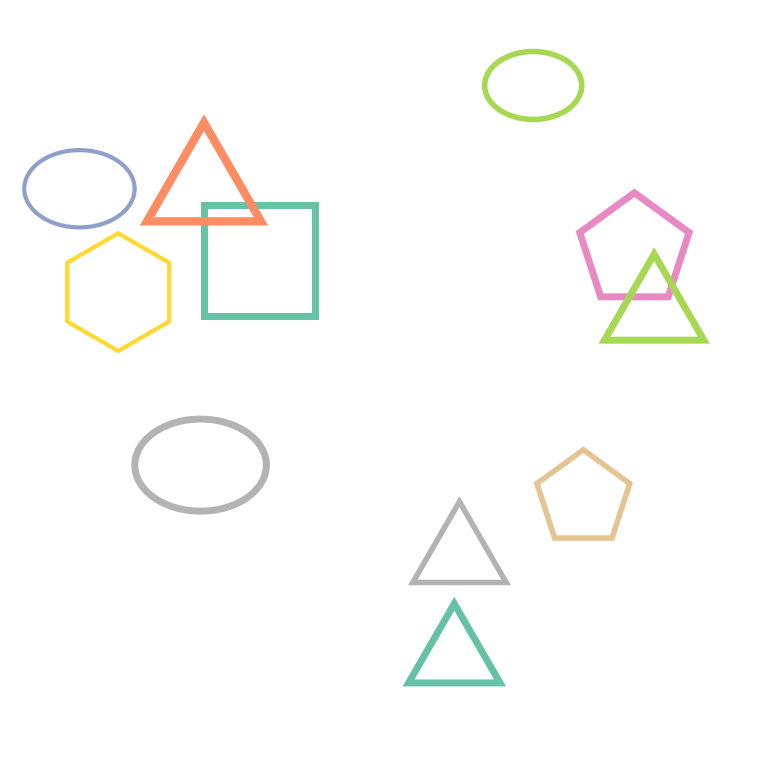[{"shape": "square", "thickness": 2.5, "radius": 0.36, "center": [0.337, 0.662]}, {"shape": "triangle", "thickness": 2.5, "radius": 0.34, "center": [0.59, 0.147]}, {"shape": "triangle", "thickness": 3, "radius": 0.43, "center": [0.265, 0.755]}, {"shape": "oval", "thickness": 1.5, "radius": 0.36, "center": [0.103, 0.755]}, {"shape": "pentagon", "thickness": 2.5, "radius": 0.37, "center": [0.824, 0.675]}, {"shape": "triangle", "thickness": 2.5, "radius": 0.37, "center": [0.85, 0.595]}, {"shape": "oval", "thickness": 2, "radius": 0.32, "center": [0.692, 0.889]}, {"shape": "hexagon", "thickness": 1.5, "radius": 0.38, "center": [0.154, 0.621]}, {"shape": "pentagon", "thickness": 2, "radius": 0.32, "center": [0.758, 0.352]}, {"shape": "triangle", "thickness": 2, "radius": 0.35, "center": [0.597, 0.279]}, {"shape": "oval", "thickness": 2.5, "radius": 0.43, "center": [0.26, 0.396]}]